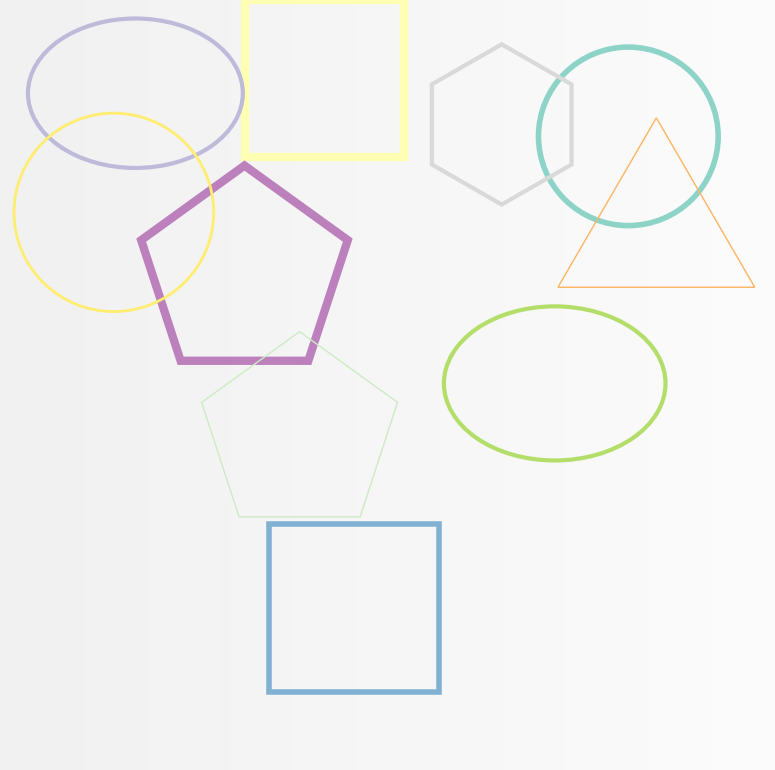[{"shape": "circle", "thickness": 2, "radius": 0.58, "center": [0.811, 0.823]}, {"shape": "square", "thickness": 3, "radius": 0.51, "center": [0.419, 0.898]}, {"shape": "oval", "thickness": 1.5, "radius": 0.69, "center": [0.175, 0.879]}, {"shape": "square", "thickness": 2, "radius": 0.55, "center": [0.457, 0.21]}, {"shape": "triangle", "thickness": 0.5, "radius": 0.73, "center": [0.847, 0.7]}, {"shape": "oval", "thickness": 1.5, "radius": 0.71, "center": [0.716, 0.502]}, {"shape": "hexagon", "thickness": 1.5, "radius": 0.52, "center": [0.647, 0.838]}, {"shape": "pentagon", "thickness": 3, "radius": 0.7, "center": [0.315, 0.645]}, {"shape": "pentagon", "thickness": 0.5, "radius": 0.66, "center": [0.387, 0.436]}, {"shape": "circle", "thickness": 1, "radius": 0.64, "center": [0.147, 0.724]}]